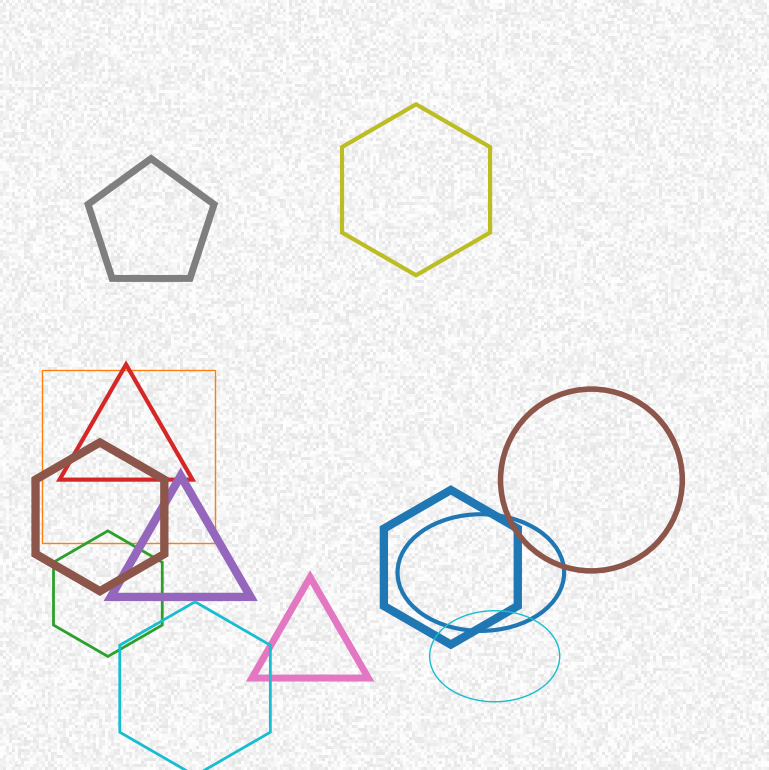[{"shape": "oval", "thickness": 1.5, "radius": 0.54, "center": [0.624, 0.256]}, {"shape": "hexagon", "thickness": 3, "radius": 0.5, "center": [0.585, 0.263]}, {"shape": "square", "thickness": 0.5, "radius": 0.56, "center": [0.166, 0.407]}, {"shape": "hexagon", "thickness": 1, "radius": 0.41, "center": [0.14, 0.229]}, {"shape": "triangle", "thickness": 1.5, "radius": 0.5, "center": [0.164, 0.427]}, {"shape": "triangle", "thickness": 3, "radius": 0.52, "center": [0.235, 0.277]}, {"shape": "circle", "thickness": 2, "radius": 0.59, "center": [0.768, 0.377]}, {"shape": "hexagon", "thickness": 3, "radius": 0.48, "center": [0.13, 0.329]}, {"shape": "triangle", "thickness": 2.5, "radius": 0.44, "center": [0.403, 0.163]}, {"shape": "pentagon", "thickness": 2.5, "radius": 0.43, "center": [0.196, 0.708]}, {"shape": "hexagon", "thickness": 1.5, "radius": 0.56, "center": [0.54, 0.754]}, {"shape": "hexagon", "thickness": 1, "radius": 0.56, "center": [0.253, 0.106]}, {"shape": "oval", "thickness": 0.5, "radius": 0.42, "center": [0.642, 0.148]}]